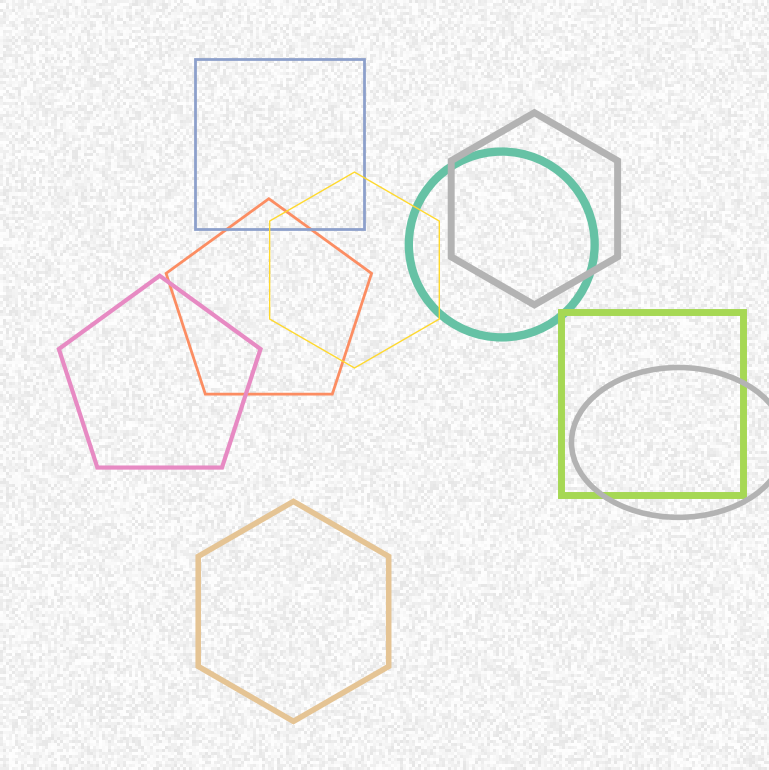[{"shape": "circle", "thickness": 3, "radius": 0.6, "center": [0.652, 0.682]}, {"shape": "pentagon", "thickness": 1, "radius": 0.7, "center": [0.349, 0.602]}, {"shape": "square", "thickness": 1, "radius": 0.55, "center": [0.363, 0.813]}, {"shape": "pentagon", "thickness": 1.5, "radius": 0.69, "center": [0.207, 0.504]}, {"shape": "square", "thickness": 2.5, "radius": 0.59, "center": [0.847, 0.476]}, {"shape": "hexagon", "thickness": 0.5, "radius": 0.64, "center": [0.46, 0.649]}, {"shape": "hexagon", "thickness": 2, "radius": 0.71, "center": [0.381, 0.206]}, {"shape": "hexagon", "thickness": 2.5, "radius": 0.62, "center": [0.694, 0.729]}, {"shape": "oval", "thickness": 2, "radius": 0.7, "center": [0.881, 0.425]}]